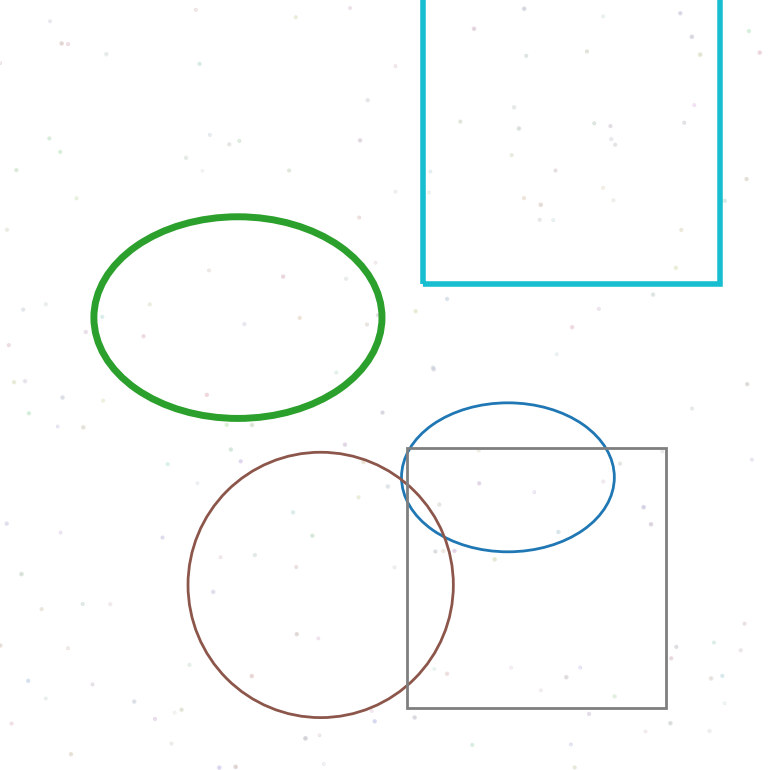[{"shape": "oval", "thickness": 1, "radius": 0.69, "center": [0.66, 0.38]}, {"shape": "oval", "thickness": 2.5, "radius": 0.94, "center": [0.309, 0.588]}, {"shape": "circle", "thickness": 1, "radius": 0.86, "center": [0.416, 0.24]}, {"shape": "square", "thickness": 1, "radius": 0.84, "center": [0.697, 0.249]}, {"shape": "square", "thickness": 2, "radius": 0.97, "center": [0.742, 0.825]}]